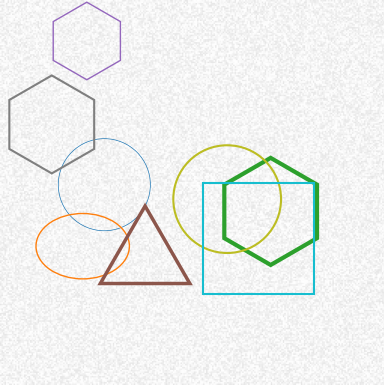[{"shape": "circle", "thickness": 0.5, "radius": 0.6, "center": [0.271, 0.52]}, {"shape": "oval", "thickness": 1, "radius": 0.61, "center": [0.215, 0.361]}, {"shape": "hexagon", "thickness": 3, "radius": 0.7, "center": [0.703, 0.451]}, {"shape": "hexagon", "thickness": 1, "radius": 0.5, "center": [0.225, 0.894]}, {"shape": "triangle", "thickness": 2.5, "radius": 0.67, "center": [0.377, 0.331]}, {"shape": "hexagon", "thickness": 1.5, "radius": 0.64, "center": [0.134, 0.677]}, {"shape": "circle", "thickness": 1.5, "radius": 0.7, "center": [0.59, 0.483]}, {"shape": "square", "thickness": 1.5, "radius": 0.72, "center": [0.672, 0.381]}]